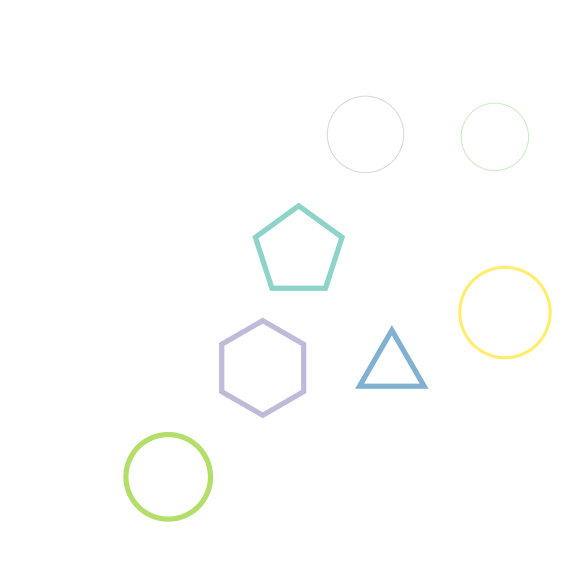[{"shape": "pentagon", "thickness": 2.5, "radius": 0.39, "center": [0.517, 0.564]}, {"shape": "hexagon", "thickness": 2.5, "radius": 0.41, "center": [0.455, 0.362]}, {"shape": "triangle", "thickness": 2.5, "radius": 0.32, "center": [0.679, 0.363]}, {"shape": "circle", "thickness": 2.5, "radius": 0.37, "center": [0.291, 0.173]}, {"shape": "circle", "thickness": 0.5, "radius": 0.33, "center": [0.633, 0.766]}, {"shape": "circle", "thickness": 0.5, "radius": 0.29, "center": [0.857, 0.762]}, {"shape": "circle", "thickness": 1.5, "radius": 0.39, "center": [0.874, 0.458]}]